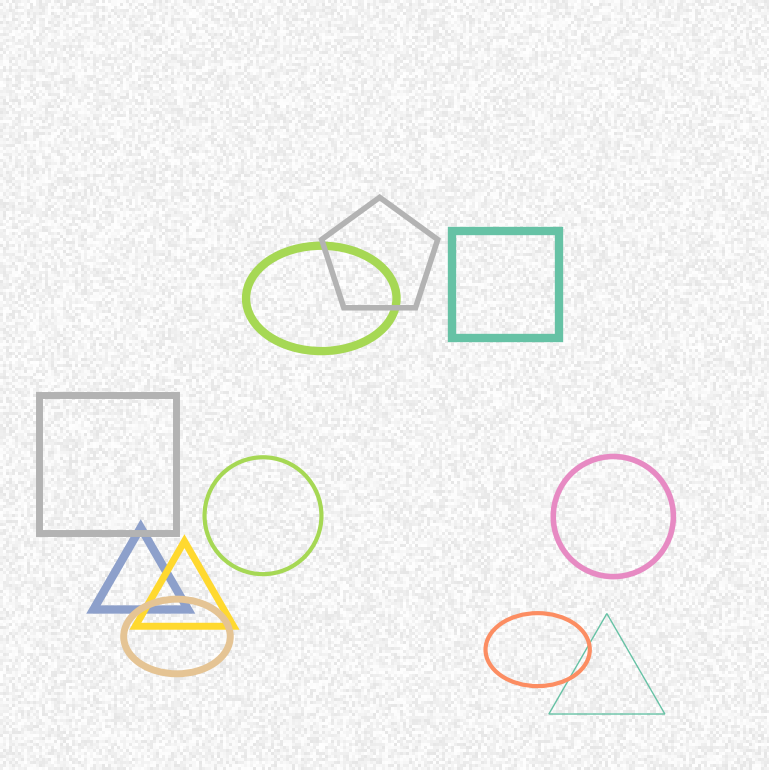[{"shape": "triangle", "thickness": 0.5, "radius": 0.43, "center": [0.788, 0.116]}, {"shape": "square", "thickness": 3, "radius": 0.35, "center": [0.656, 0.63]}, {"shape": "oval", "thickness": 1.5, "radius": 0.34, "center": [0.698, 0.156]}, {"shape": "triangle", "thickness": 3, "radius": 0.35, "center": [0.183, 0.244]}, {"shape": "circle", "thickness": 2, "radius": 0.39, "center": [0.797, 0.329]}, {"shape": "oval", "thickness": 3, "radius": 0.49, "center": [0.417, 0.612]}, {"shape": "circle", "thickness": 1.5, "radius": 0.38, "center": [0.342, 0.33]}, {"shape": "triangle", "thickness": 2.5, "radius": 0.37, "center": [0.24, 0.224]}, {"shape": "oval", "thickness": 2.5, "radius": 0.35, "center": [0.23, 0.173]}, {"shape": "pentagon", "thickness": 2, "radius": 0.4, "center": [0.493, 0.664]}, {"shape": "square", "thickness": 2.5, "radius": 0.45, "center": [0.14, 0.397]}]